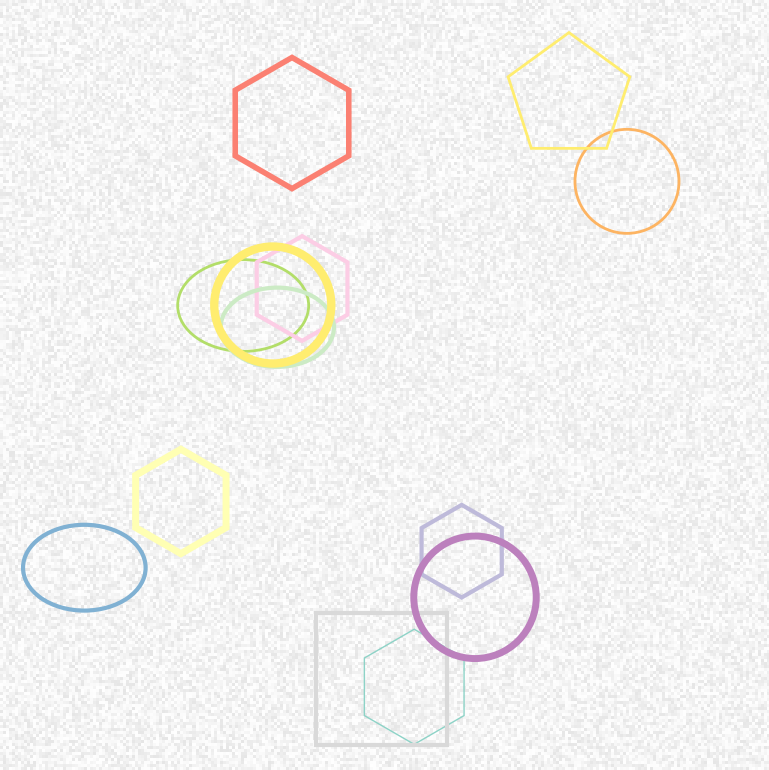[{"shape": "hexagon", "thickness": 0.5, "radius": 0.37, "center": [0.538, 0.108]}, {"shape": "hexagon", "thickness": 2.5, "radius": 0.34, "center": [0.235, 0.349]}, {"shape": "hexagon", "thickness": 1.5, "radius": 0.3, "center": [0.6, 0.284]}, {"shape": "hexagon", "thickness": 2, "radius": 0.43, "center": [0.379, 0.84]}, {"shape": "oval", "thickness": 1.5, "radius": 0.4, "center": [0.11, 0.263]}, {"shape": "circle", "thickness": 1, "radius": 0.34, "center": [0.814, 0.764]}, {"shape": "oval", "thickness": 1, "radius": 0.43, "center": [0.316, 0.603]}, {"shape": "hexagon", "thickness": 1.5, "radius": 0.34, "center": [0.392, 0.625]}, {"shape": "square", "thickness": 1.5, "radius": 0.43, "center": [0.495, 0.118]}, {"shape": "circle", "thickness": 2.5, "radius": 0.4, "center": [0.617, 0.224]}, {"shape": "oval", "thickness": 1.5, "radius": 0.37, "center": [0.36, 0.575]}, {"shape": "circle", "thickness": 3, "radius": 0.38, "center": [0.354, 0.604]}, {"shape": "pentagon", "thickness": 1, "radius": 0.42, "center": [0.739, 0.875]}]